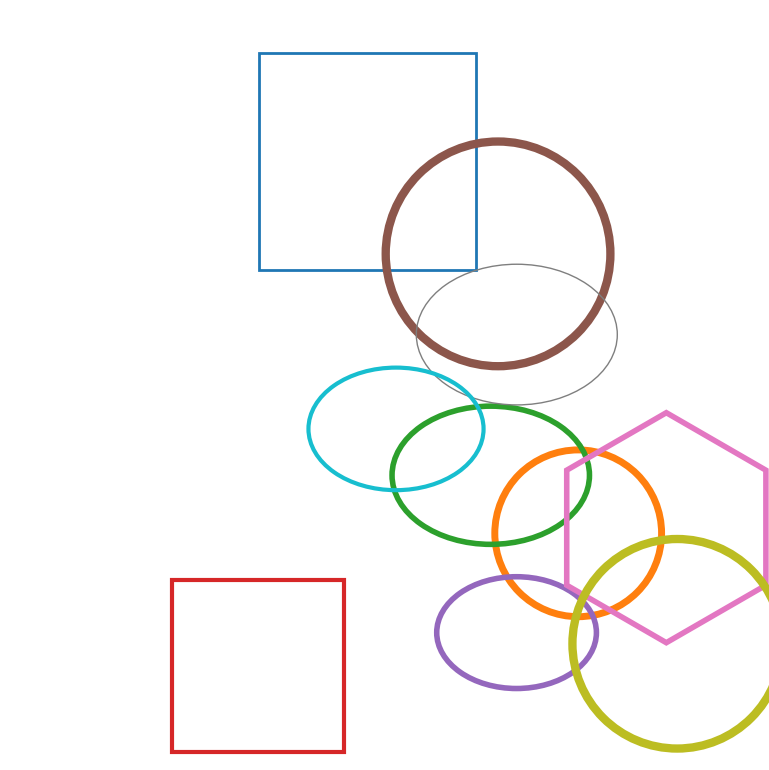[{"shape": "square", "thickness": 1, "radius": 0.7, "center": [0.477, 0.79]}, {"shape": "circle", "thickness": 2.5, "radius": 0.54, "center": [0.751, 0.307]}, {"shape": "oval", "thickness": 2, "radius": 0.64, "center": [0.637, 0.383]}, {"shape": "square", "thickness": 1.5, "radius": 0.56, "center": [0.335, 0.135]}, {"shape": "oval", "thickness": 2, "radius": 0.52, "center": [0.671, 0.178]}, {"shape": "circle", "thickness": 3, "radius": 0.73, "center": [0.647, 0.67]}, {"shape": "hexagon", "thickness": 2, "radius": 0.75, "center": [0.865, 0.315]}, {"shape": "oval", "thickness": 0.5, "radius": 0.65, "center": [0.671, 0.565]}, {"shape": "circle", "thickness": 3, "radius": 0.68, "center": [0.879, 0.164]}, {"shape": "oval", "thickness": 1.5, "radius": 0.57, "center": [0.514, 0.443]}]